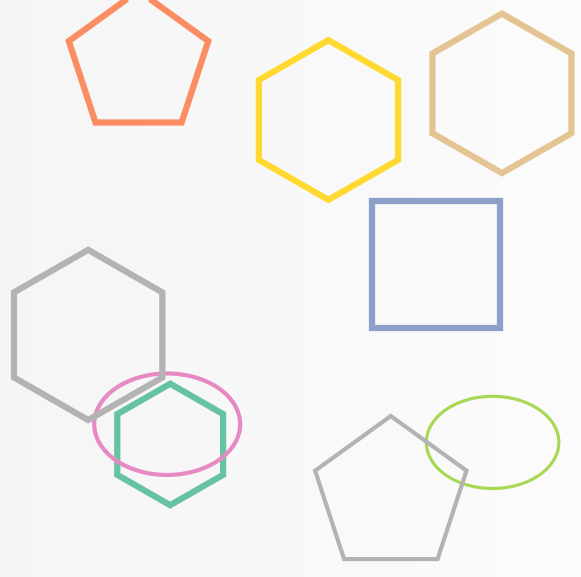[{"shape": "hexagon", "thickness": 3, "radius": 0.53, "center": [0.293, 0.23]}, {"shape": "pentagon", "thickness": 3, "radius": 0.63, "center": [0.238, 0.889]}, {"shape": "square", "thickness": 3, "radius": 0.55, "center": [0.75, 0.541]}, {"shape": "oval", "thickness": 2, "radius": 0.63, "center": [0.288, 0.265]}, {"shape": "oval", "thickness": 1.5, "radius": 0.57, "center": [0.847, 0.233]}, {"shape": "hexagon", "thickness": 3, "radius": 0.69, "center": [0.565, 0.791]}, {"shape": "hexagon", "thickness": 3, "radius": 0.69, "center": [0.864, 0.837]}, {"shape": "hexagon", "thickness": 3, "radius": 0.74, "center": [0.152, 0.419]}, {"shape": "pentagon", "thickness": 2, "radius": 0.68, "center": [0.672, 0.142]}]